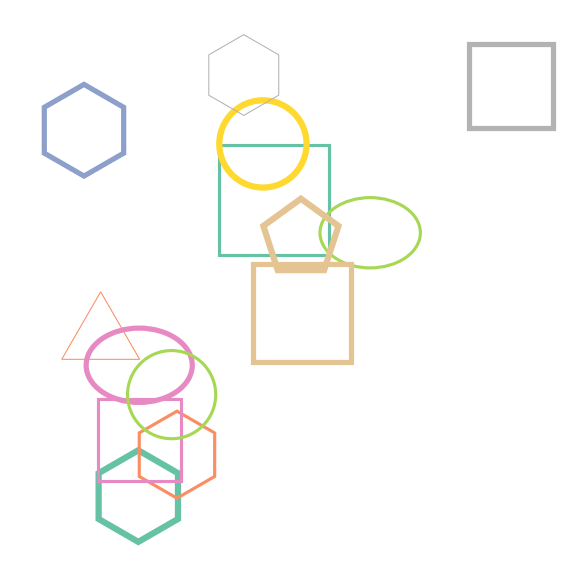[{"shape": "hexagon", "thickness": 3, "radius": 0.4, "center": [0.239, 0.14]}, {"shape": "square", "thickness": 1.5, "radius": 0.48, "center": [0.475, 0.653]}, {"shape": "hexagon", "thickness": 1.5, "radius": 0.38, "center": [0.306, 0.212]}, {"shape": "triangle", "thickness": 0.5, "radius": 0.39, "center": [0.174, 0.416]}, {"shape": "hexagon", "thickness": 2.5, "radius": 0.4, "center": [0.145, 0.774]}, {"shape": "oval", "thickness": 2.5, "radius": 0.46, "center": [0.241, 0.367]}, {"shape": "square", "thickness": 1.5, "radius": 0.36, "center": [0.242, 0.238]}, {"shape": "circle", "thickness": 1.5, "radius": 0.38, "center": [0.297, 0.316]}, {"shape": "oval", "thickness": 1.5, "radius": 0.43, "center": [0.641, 0.596]}, {"shape": "circle", "thickness": 3, "radius": 0.38, "center": [0.455, 0.75]}, {"shape": "square", "thickness": 2.5, "radius": 0.43, "center": [0.523, 0.457]}, {"shape": "pentagon", "thickness": 3, "radius": 0.34, "center": [0.521, 0.587]}, {"shape": "square", "thickness": 2.5, "radius": 0.36, "center": [0.885, 0.85]}, {"shape": "hexagon", "thickness": 0.5, "radius": 0.35, "center": [0.422, 0.869]}]